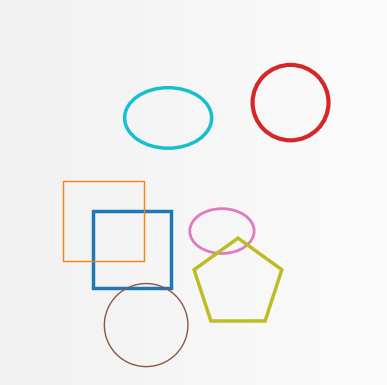[{"shape": "square", "thickness": 2.5, "radius": 0.5, "center": [0.341, 0.352]}, {"shape": "square", "thickness": 1, "radius": 0.52, "center": [0.267, 0.426]}, {"shape": "circle", "thickness": 3, "radius": 0.49, "center": [0.75, 0.734]}, {"shape": "circle", "thickness": 1, "radius": 0.54, "center": [0.377, 0.156]}, {"shape": "oval", "thickness": 2, "radius": 0.42, "center": [0.573, 0.4]}, {"shape": "pentagon", "thickness": 2.5, "radius": 0.6, "center": [0.614, 0.263]}, {"shape": "oval", "thickness": 2.5, "radius": 0.56, "center": [0.434, 0.694]}]